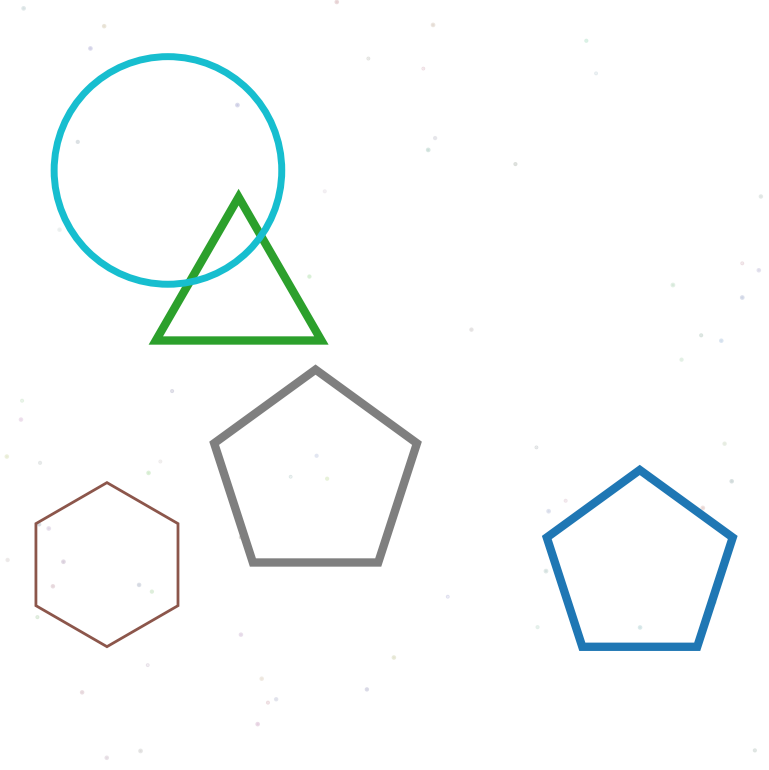[{"shape": "pentagon", "thickness": 3, "radius": 0.63, "center": [0.831, 0.263]}, {"shape": "triangle", "thickness": 3, "radius": 0.62, "center": [0.31, 0.62]}, {"shape": "hexagon", "thickness": 1, "radius": 0.53, "center": [0.139, 0.267]}, {"shape": "pentagon", "thickness": 3, "radius": 0.69, "center": [0.41, 0.382]}, {"shape": "circle", "thickness": 2.5, "radius": 0.74, "center": [0.218, 0.779]}]